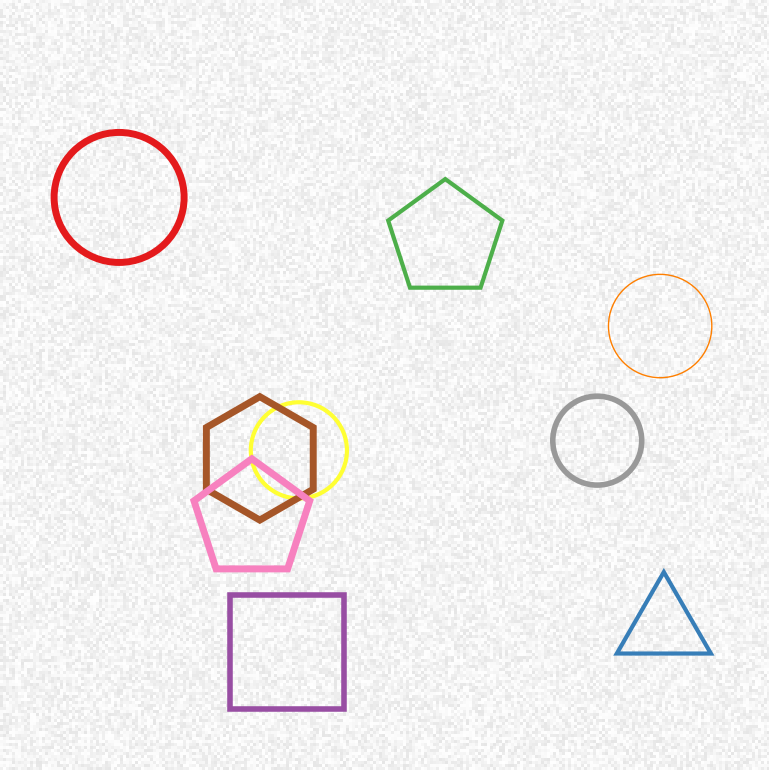[{"shape": "circle", "thickness": 2.5, "radius": 0.42, "center": [0.155, 0.744]}, {"shape": "triangle", "thickness": 1.5, "radius": 0.35, "center": [0.862, 0.187]}, {"shape": "pentagon", "thickness": 1.5, "radius": 0.39, "center": [0.578, 0.689]}, {"shape": "square", "thickness": 2, "radius": 0.37, "center": [0.372, 0.153]}, {"shape": "circle", "thickness": 0.5, "radius": 0.34, "center": [0.857, 0.577]}, {"shape": "circle", "thickness": 1.5, "radius": 0.31, "center": [0.388, 0.415]}, {"shape": "hexagon", "thickness": 2.5, "radius": 0.4, "center": [0.337, 0.405]}, {"shape": "pentagon", "thickness": 2.5, "radius": 0.4, "center": [0.327, 0.325]}, {"shape": "circle", "thickness": 2, "radius": 0.29, "center": [0.776, 0.428]}]